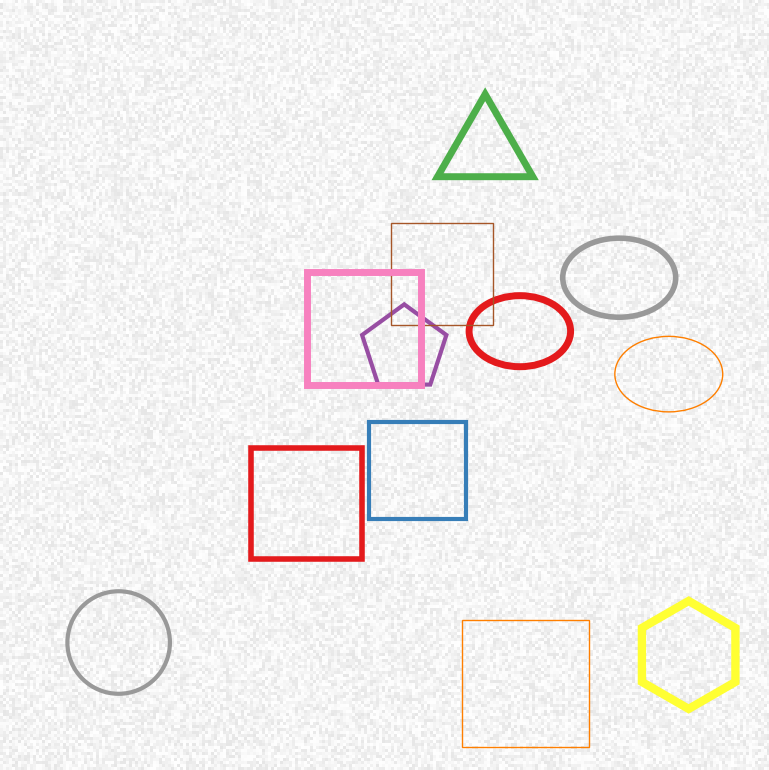[{"shape": "oval", "thickness": 2.5, "radius": 0.33, "center": [0.675, 0.57]}, {"shape": "square", "thickness": 2, "radius": 0.36, "center": [0.398, 0.347]}, {"shape": "square", "thickness": 1.5, "radius": 0.31, "center": [0.542, 0.389]}, {"shape": "triangle", "thickness": 2.5, "radius": 0.36, "center": [0.63, 0.806]}, {"shape": "pentagon", "thickness": 1.5, "radius": 0.29, "center": [0.525, 0.547]}, {"shape": "square", "thickness": 0.5, "radius": 0.41, "center": [0.683, 0.112]}, {"shape": "oval", "thickness": 0.5, "radius": 0.35, "center": [0.869, 0.514]}, {"shape": "hexagon", "thickness": 3, "radius": 0.35, "center": [0.894, 0.149]}, {"shape": "square", "thickness": 0.5, "radius": 0.33, "center": [0.574, 0.645]}, {"shape": "square", "thickness": 2.5, "radius": 0.37, "center": [0.473, 0.573]}, {"shape": "circle", "thickness": 1.5, "radius": 0.33, "center": [0.154, 0.166]}, {"shape": "oval", "thickness": 2, "radius": 0.37, "center": [0.804, 0.639]}]